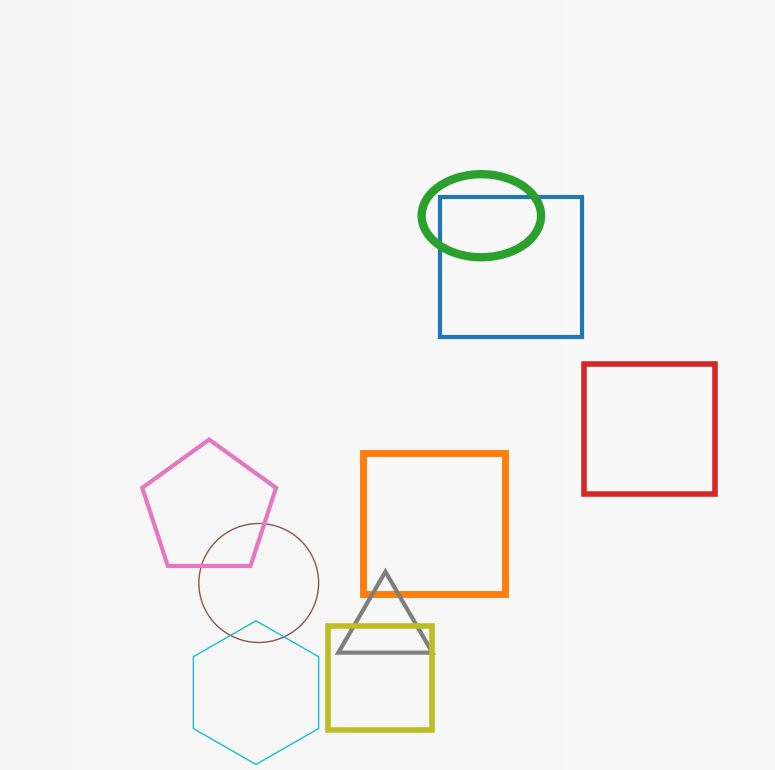[{"shape": "square", "thickness": 1.5, "radius": 0.46, "center": [0.659, 0.653]}, {"shape": "square", "thickness": 2.5, "radius": 0.46, "center": [0.56, 0.32]}, {"shape": "oval", "thickness": 3, "radius": 0.39, "center": [0.621, 0.72]}, {"shape": "square", "thickness": 2, "radius": 0.42, "center": [0.838, 0.443]}, {"shape": "circle", "thickness": 0.5, "radius": 0.39, "center": [0.334, 0.243]}, {"shape": "pentagon", "thickness": 1.5, "radius": 0.45, "center": [0.27, 0.338]}, {"shape": "triangle", "thickness": 1.5, "radius": 0.35, "center": [0.497, 0.187]}, {"shape": "square", "thickness": 2, "radius": 0.34, "center": [0.49, 0.119]}, {"shape": "hexagon", "thickness": 0.5, "radius": 0.47, "center": [0.33, 0.1]}]